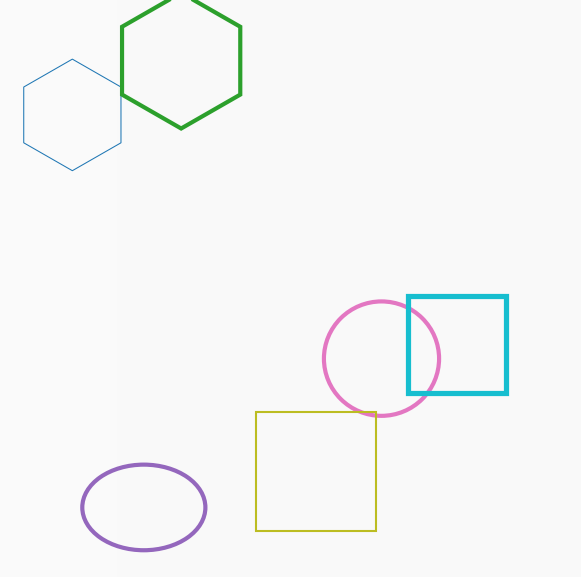[{"shape": "hexagon", "thickness": 0.5, "radius": 0.48, "center": [0.124, 0.8]}, {"shape": "hexagon", "thickness": 2, "radius": 0.59, "center": [0.312, 0.894]}, {"shape": "oval", "thickness": 2, "radius": 0.53, "center": [0.247, 0.12]}, {"shape": "circle", "thickness": 2, "radius": 0.5, "center": [0.656, 0.378]}, {"shape": "square", "thickness": 1, "radius": 0.52, "center": [0.544, 0.183]}, {"shape": "square", "thickness": 2.5, "radius": 0.42, "center": [0.786, 0.403]}]